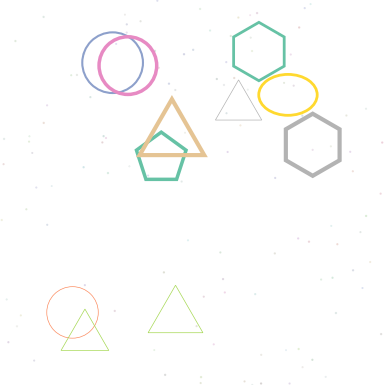[{"shape": "pentagon", "thickness": 2.5, "radius": 0.34, "center": [0.419, 0.589]}, {"shape": "hexagon", "thickness": 2, "radius": 0.38, "center": [0.672, 0.866]}, {"shape": "circle", "thickness": 0.5, "radius": 0.33, "center": [0.188, 0.189]}, {"shape": "circle", "thickness": 1.5, "radius": 0.39, "center": [0.293, 0.837]}, {"shape": "circle", "thickness": 2.5, "radius": 0.37, "center": [0.332, 0.83]}, {"shape": "triangle", "thickness": 0.5, "radius": 0.41, "center": [0.456, 0.177]}, {"shape": "triangle", "thickness": 0.5, "radius": 0.36, "center": [0.221, 0.126]}, {"shape": "oval", "thickness": 2, "radius": 0.38, "center": [0.748, 0.754]}, {"shape": "triangle", "thickness": 3, "radius": 0.48, "center": [0.447, 0.646]}, {"shape": "hexagon", "thickness": 3, "radius": 0.4, "center": [0.812, 0.624]}, {"shape": "triangle", "thickness": 0.5, "radius": 0.35, "center": [0.62, 0.723]}]